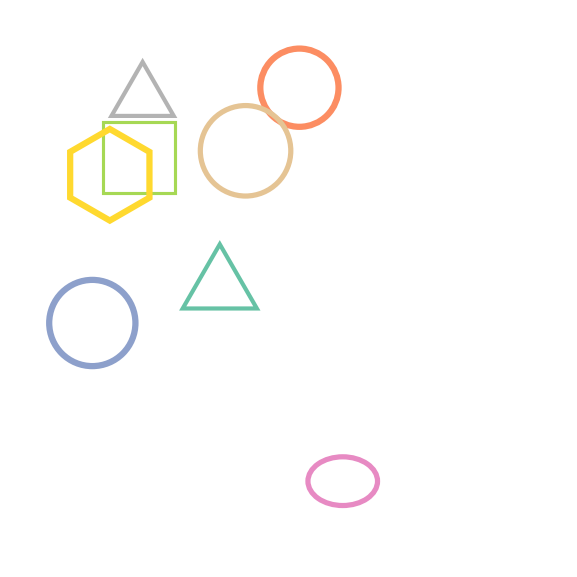[{"shape": "triangle", "thickness": 2, "radius": 0.37, "center": [0.381, 0.502]}, {"shape": "circle", "thickness": 3, "radius": 0.34, "center": [0.518, 0.847]}, {"shape": "circle", "thickness": 3, "radius": 0.37, "center": [0.16, 0.44]}, {"shape": "oval", "thickness": 2.5, "radius": 0.3, "center": [0.593, 0.166]}, {"shape": "square", "thickness": 1.5, "radius": 0.31, "center": [0.241, 0.727]}, {"shape": "hexagon", "thickness": 3, "radius": 0.4, "center": [0.19, 0.696]}, {"shape": "circle", "thickness": 2.5, "radius": 0.39, "center": [0.425, 0.738]}, {"shape": "triangle", "thickness": 2, "radius": 0.31, "center": [0.247, 0.83]}]